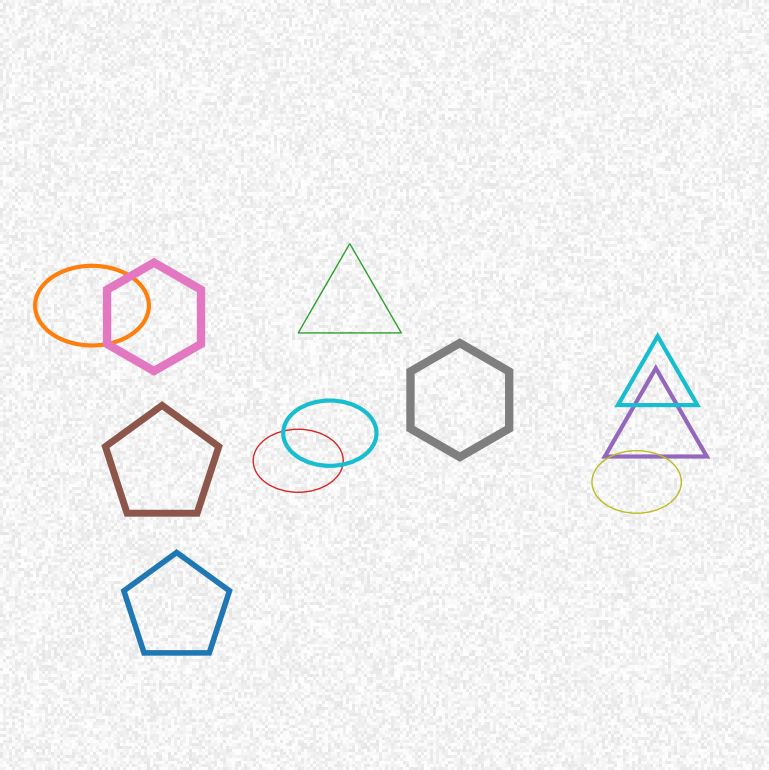[{"shape": "pentagon", "thickness": 2, "radius": 0.36, "center": [0.229, 0.21]}, {"shape": "oval", "thickness": 1.5, "radius": 0.37, "center": [0.119, 0.603]}, {"shape": "triangle", "thickness": 0.5, "radius": 0.39, "center": [0.454, 0.606]}, {"shape": "oval", "thickness": 0.5, "radius": 0.29, "center": [0.387, 0.402]}, {"shape": "triangle", "thickness": 1.5, "radius": 0.38, "center": [0.852, 0.445]}, {"shape": "pentagon", "thickness": 2.5, "radius": 0.39, "center": [0.211, 0.396]}, {"shape": "hexagon", "thickness": 3, "radius": 0.35, "center": [0.2, 0.589]}, {"shape": "hexagon", "thickness": 3, "radius": 0.37, "center": [0.597, 0.48]}, {"shape": "oval", "thickness": 0.5, "radius": 0.29, "center": [0.827, 0.374]}, {"shape": "oval", "thickness": 1.5, "radius": 0.3, "center": [0.428, 0.437]}, {"shape": "triangle", "thickness": 1.5, "radius": 0.3, "center": [0.854, 0.504]}]